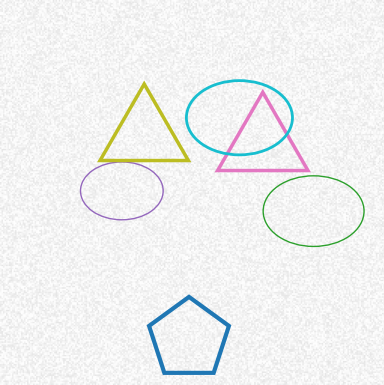[{"shape": "pentagon", "thickness": 3, "radius": 0.55, "center": [0.491, 0.12]}, {"shape": "oval", "thickness": 1, "radius": 0.66, "center": [0.815, 0.452]}, {"shape": "oval", "thickness": 1, "radius": 0.54, "center": [0.316, 0.504]}, {"shape": "triangle", "thickness": 2.5, "radius": 0.68, "center": [0.683, 0.625]}, {"shape": "triangle", "thickness": 2.5, "radius": 0.66, "center": [0.375, 0.649]}, {"shape": "oval", "thickness": 2, "radius": 0.69, "center": [0.622, 0.694]}]